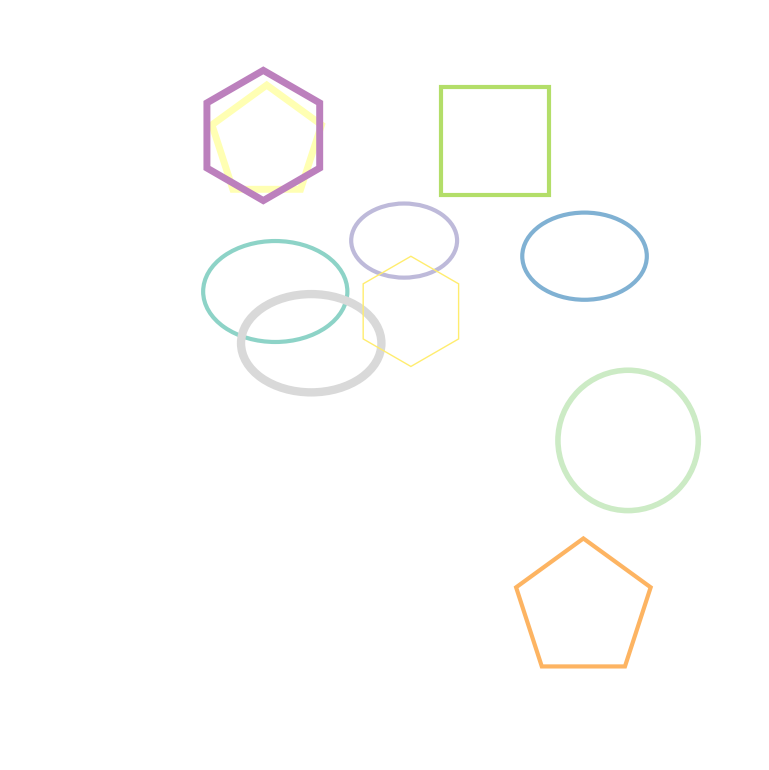[{"shape": "oval", "thickness": 1.5, "radius": 0.47, "center": [0.357, 0.621]}, {"shape": "pentagon", "thickness": 2.5, "radius": 0.37, "center": [0.346, 0.815]}, {"shape": "oval", "thickness": 1.5, "radius": 0.34, "center": [0.525, 0.688]}, {"shape": "oval", "thickness": 1.5, "radius": 0.4, "center": [0.759, 0.667]}, {"shape": "pentagon", "thickness": 1.5, "radius": 0.46, "center": [0.758, 0.209]}, {"shape": "square", "thickness": 1.5, "radius": 0.35, "center": [0.643, 0.817]}, {"shape": "oval", "thickness": 3, "radius": 0.46, "center": [0.404, 0.554]}, {"shape": "hexagon", "thickness": 2.5, "radius": 0.42, "center": [0.342, 0.824]}, {"shape": "circle", "thickness": 2, "radius": 0.46, "center": [0.816, 0.428]}, {"shape": "hexagon", "thickness": 0.5, "radius": 0.36, "center": [0.534, 0.596]}]